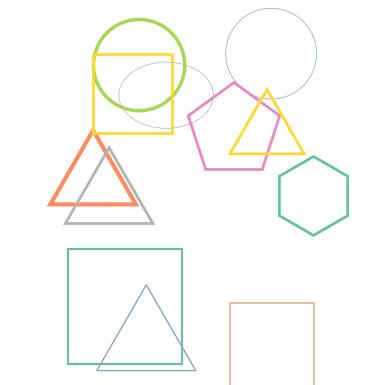[{"shape": "square", "thickness": 1.5, "radius": 0.74, "center": [0.324, 0.204]}, {"shape": "hexagon", "thickness": 2, "radius": 0.51, "center": [0.814, 0.491]}, {"shape": "triangle", "thickness": 3, "radius": 0.64, "center": [0.242, 0.533]}, {"shape": "circle", "thickness": 0.5, "radius": 0.59, "center": [0.704, 0.861]}, {"shape": "triangle", "thickness": 1, "radius": 0.74, "center": [0.38, 0.112]}, {"shape": "pentagon", "thickness": 2, "radius": 0.62, "center": [0.608, 0.661]}, {"shape": "circle", "thickness": 2.5, "radius": 0.59, "center": [0.361, 0.831]}, {"shape": "triangle", "thickness": 2, "radius": 0.56, "center": [0.694, 0.656]}, {"shape": "square", "thickness": 2, "radius": 0.51, "center": [0.344, 0.757]}, {"shape": "square", "thickness": 1.5, "radius": 0.54, "center": [0.706, 0.104]}, {"shape": "oval", "thickness": 0.5, "radius": 0.61, "center": [0.432, 0.753]}, {"shape": "triangle", "thickness": 2, "radius": 0.66, "center": [0.283, 0.485]}]